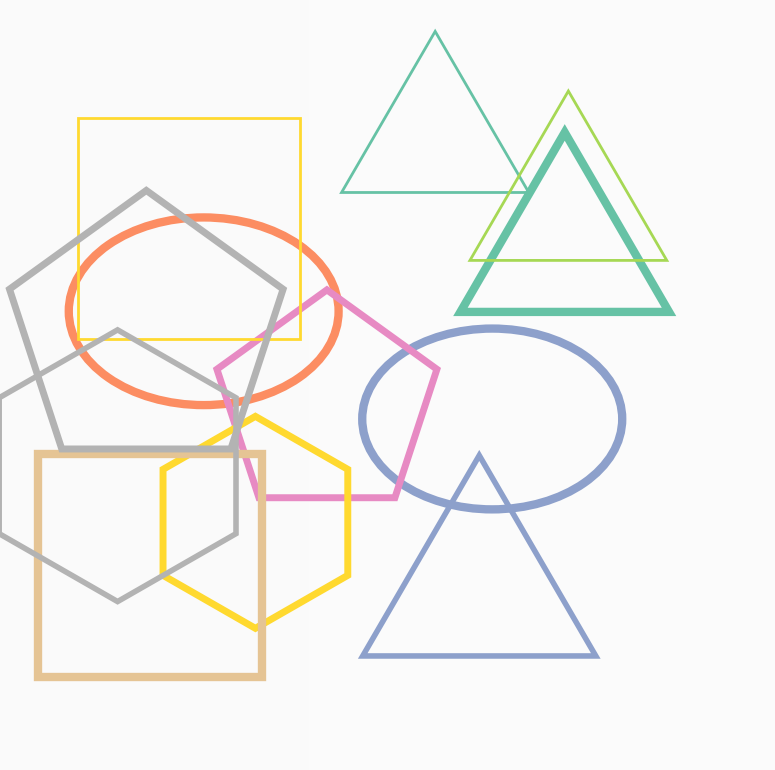[{"shape": "triangle", "thickness": 1, "radius": 0.7, "center": [0.562, 0.82]}, {"shape": "triangle", "thickness": 3, "radius": 0.78, "center": [0.729, 0.673]}, {"shape": "oval", "thickness": 3, "radius": 0.87, "center": [0.263, 0.596]}, {"shape": "triangle", "thickness": 2, "radius": 0.87, "center": [0.618, 0.235]}, {"shape": "oval", "thickness": 3, "radius": 0.84, "center": [0.635, 0.456]}, {"shape": "pentagon", "thickness": 2.5, "radius": 0.75, "center": [0.422, 0.474]}, {"shape": "triangle", "thickness": 1, "radius": 0.73, "center": [0.733, 0.735]}, {"shape": "square", "thickness": 1, "radius": 0.72, "center": [0.244, 0.704]}, {"shape": "hexagon", "thickness": 2.5, "radius": 0.69, "center": [0.33, 0.322]}, {"shape": "square", "thickness": 3, "radius": 0.72, "center": [0.193, 0.266]}, {"shape": "hexagon", "thickness": 2, "radius": 0.88, "center": [0.152, 0.395]}, {"shape": "pentagon", "thickness": 2.5, "radius": 0.93, "center": [0.189, 0.567]}]